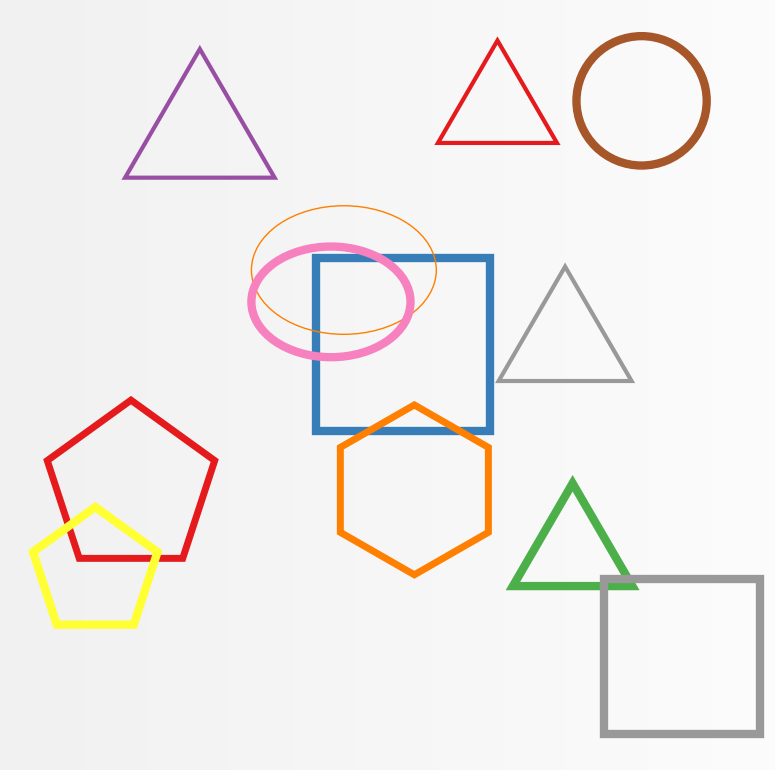[{"shape": "triangle", "thickness": 1.5, "radius": 0.44, "center": [0.642, 0.859]}, {"shape": "pentagon", "thickness": 2.5, "radius": 0.57, "center": [0.169, 0.367]}, {"shape": "square", "thickness": 3, "radius": 0.56, "center": [0.52, 0.553]}, {"shape": "triangle", "thickness": 3, "radius": 0.44, "center": [0.739, 0.283]}, {"shape": "triangle", "thickness": 1.5, "radius": 0.56, "center": [0.258, 0.825]}, {"shape": "oval", "thickness": 0.5, "radius": 0.6, "center": [0.444, 0.649]}, {"shape": "hexagon", "thickness": 2.5, "radius": 0.55, "center": [0.535, 0.364]}, {"shape": "pentagon", "thickness": 3, "radius": 0.42, "center": [0.123, 0.257]}, {"shape": "circle", "thickness": 3, "radius": 0.42, "center": [0.828, 0.869]}, {"shape": "oval", "thickness": 3, "radius": 0.51, "center": [0.427, 0.608]}, {"shape": "square", "thickness": 3, "radius": 0.5, "center": [0.88, 0.148]}, {"shape": "triangle", "thickness": 1.5, "radius": 0.5, "center": [0.729, 0.555]}]